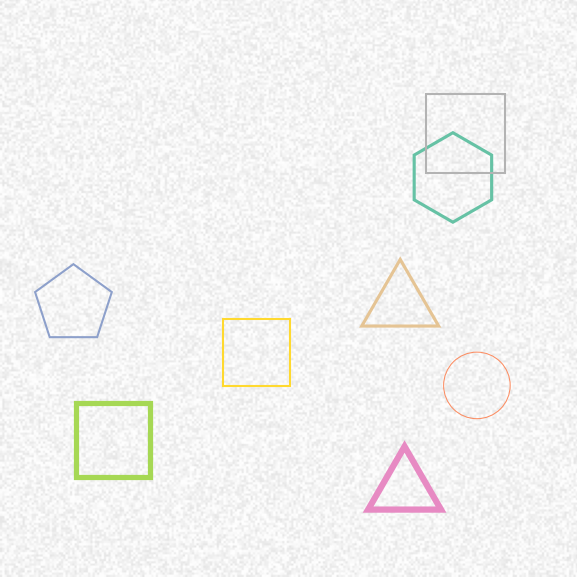[{"shape": "hexagon", "thickness": 1.5, "radius": 0.39, "center": [0.784, 0.692]}, {"shape": "circle", "thickness": 0.5, "radius": 0.29, "center": [0.826, 0.332]}, {"shape": "pentagon", "thickness": 1, "radius": 0.35, "center": [0.127, 0.472]}, {"shape": "triangle", "thickness": 3, "radius": 0.36, "center": [0.701, 0.153]}, {"shape": "square", "thickness": 2.5, "radius": 0.32, "center": [0.195, 0.237]}, {"shape": "square", "thickness": 1, "radius": 0.29, "center": [0.444, 0.388]}, {"shape": "triangle", "thickness": 1.5, "radius": 0.38, "center": [0.693, 0.473]}, {"shape": "square", "thickness": 1, "radius": 0.34, "center": [0.806, 0.767]}]